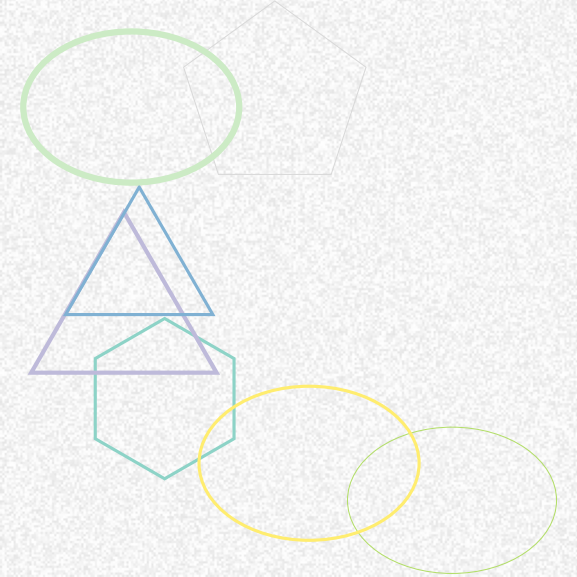[{"shape": "hexagon", "thickness": 1.5, "radius": 0.69, "center": [0.285, 0.309]}, {"shape": "triangle", "thickness": 2, "radius": 0.93, "center": [0.215, 0.446]}, {"shape": "triangle", "thickness": 1.5, "radius": 0.74, "center": [0.241, 0.528]}, {"shape": "oval", "thickness": 0.5, "radius": 0.9, "center": [0.783, 0.133]}, {"shape": "pentagon", "thickness": 0.5, "radius": 0.83, "center": [0.476, 0.831]}, {"shape": "oval", "thickness": 3, "radius": 0.93, "center": [0.227, 0.814]}, {"shape": "oval", "thickness": 1.5, "radius": 0.95, "center": [0.535, 0.197]}]